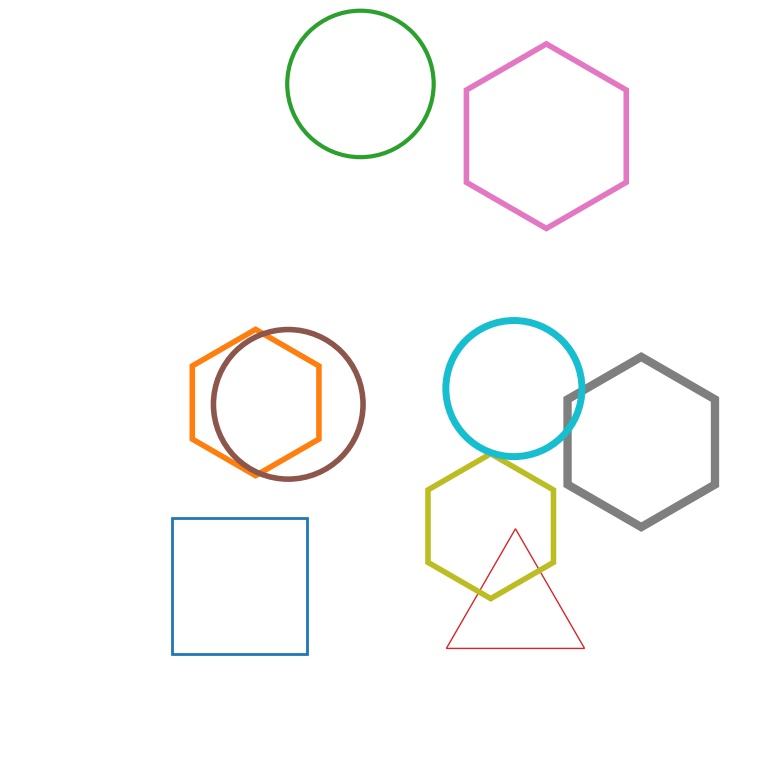[{"shape": "square", "thickness": 1, "radius": 0.44, "center": [0.312, 0.239]}, {"shape": "hexagon", "thickness": 2, "radius": 0.47, "center": [0.332, 0.477]}, {"shape": "circle", "thickness": 1.5, "radius": 0.48, "center": [0.468, 0.891]}, {"shape": "triangle", "thickness": 0.5, "radius": 0.52, "center": [0.669, 0.21]}, {"shape": "circle", "thickness": 2, "radius": 0.49, "center": [0.374, 0.475]}, {"shape": "hexagon", "thickness": 2, "radius": 0.6, "center": [0.71, 0.823]}, {"shape": "hexagon", "thickness": 3, "radius": 0.55, "center": [0.833, 0.426]}, {"shape": "hexagon", "thickness": 2, "radius": 0.47, "center": [0.637, 0.317]}, {"shape": "circle", "thickness": 2.5, "radius": 0.44, "center": [0.667, 0.495]}]